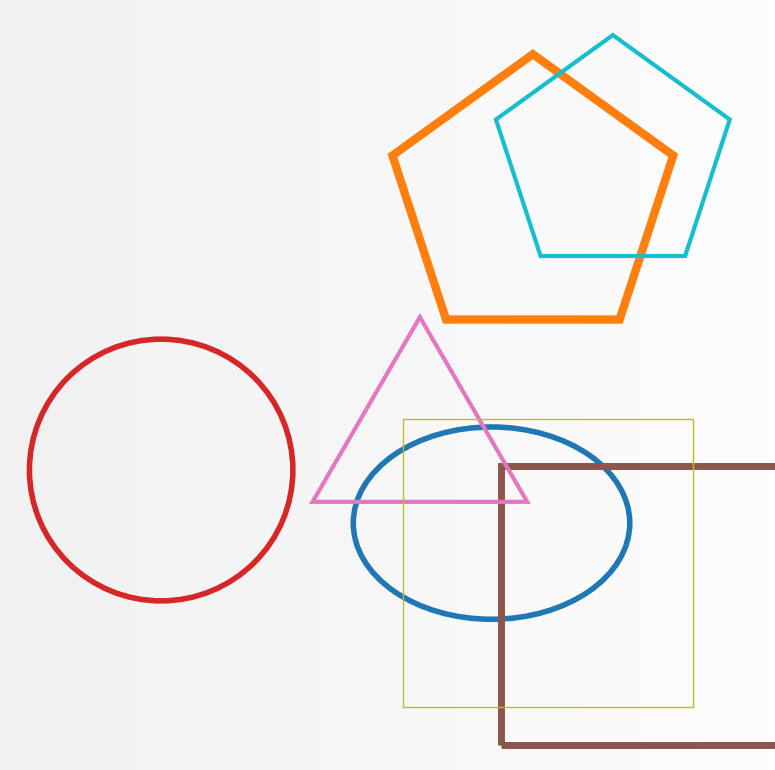[{"shape": "oval", "thickness": 2, "radius": 0.89, "center": [0.634, 0.321]}, {"shape": "pentagon", "thickness": 3, "radius": 0.95, "center": [0.688, 0.739]}, {"shape": "circle", "thickness": 2, "radius": 0.85, "center": [0.208, 0.39]}, {"shape": "square", "thickness": 2.5, "radius": 0.91, "center": [0.828, 0.214]}, {"shape": "triangle", "thickness": 1.5, "radius": 0.8, "center": [0.542, 0.428]}, {"shape": "square", "thickness": 0.5, "radius": 0.93, "center": [0.707, 0.269]}, {"shape": "pentagon", "thickness": 1.5, "radius": 0.79, "center": [0.791, 0.796]}]